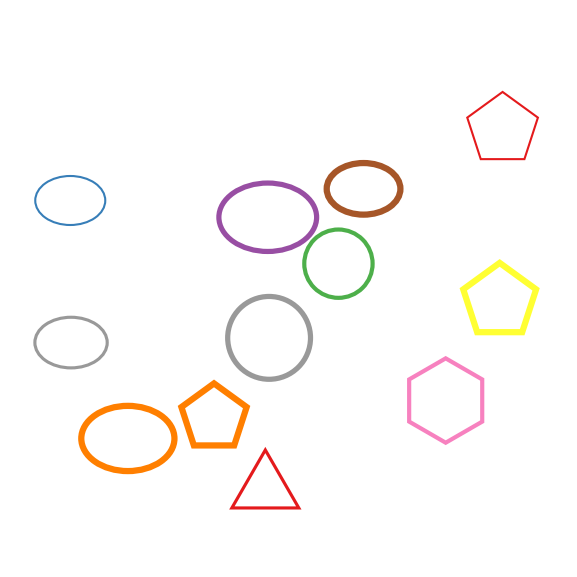[{"shape": "pentagon", "thickness": 1, "radius": 0.32, "center": [0.87, 0.776]}, {"shape": "triangle", "thickness": 1.5, "radius": 0.33, "center": [0.459, 0.153]}, {"shape": "oval", "thickness": 1, "radius": 0.3, "center": [0.122, 0.652]}, {"shape": "circle", "thickness": 2, "radius": 0.3, "center": [0.586, 0.543]}, {"shape": "oval", "thickness": 2.5, "radius": 0.42, "center": [0.464, 0.623]}, {"shape": "pentagon", "thickness": 3, "radius": 0.3, "center": [0.371, 0.276]}, {"shape": "oval", "thickness": 3, "radius": 0.4, "center": [0.221, 0.24]}, {"shape": "pentagon", "thickness": 3, "radius": 0.33, "center": [0.865, 0.478]}, {"shape": "oval", "thickness": 3, "radius": 0.32, "center": [0.63, 0.672]}, {"shape": "hexagon", "thickness": 2, "radius": 0.37, "center": [0.772, 0.306]}, {"shape": "circle", "thickness": 2.5, "radius": 0.36, "center": [0.466, 0.414]}, {"shape": "oval", "thickness": 1.5, "radius": 0.31, "center": [0.123, 0.406]}]